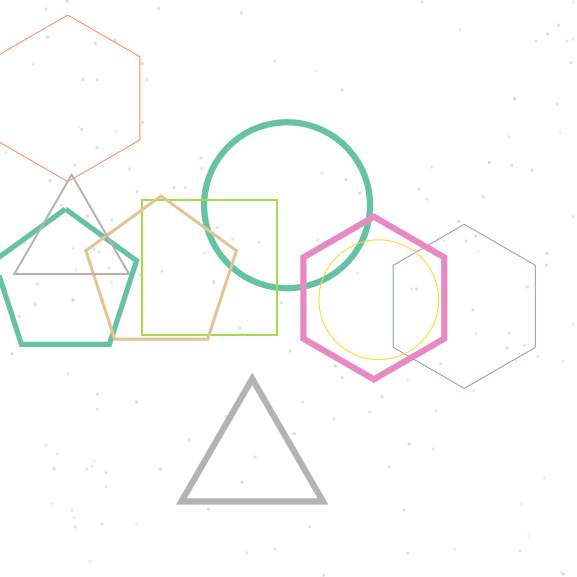[{"shape": "pentagon", "thickness": 2.5, "radius": 0.65, "center": [0.113, 0.508]}, {"shape": "circle", "thickness": 3, "radius": 0.72, "center": [0.497, 0.644]}, {"shape": "hexagon", "thickness": 0.5, "radius": 0.72, "center": [0.117, 0.829]}, {"shape": "hexagon", "thickness": 0.5, "radius": 0.71, "center": [0.804, 0.469]}, {"shape": "hexagon", "thickness": 3, "radius": 0.7, "center": [0.647, 0.483]}, {"shape": "square", "thickness": 1, "radius": 0.59, "center": [0.363, 0.536]}, {"shape": "circle", "thickness": 0.5, "radius": 0.52, "center": [0.656, 0.48]}, {"shape": "pentagon", "thickness": 1.5, "radius": 0.69, "center": [0.279, 0.523]}, {"shape": "triangle", "thickness": 3, "radius": 0.71, "center": [0.437, 0.202]}, {"shape": "triangle", "thickness": 1, "radius": 0.57, "center": [0.124, 0.582]}]